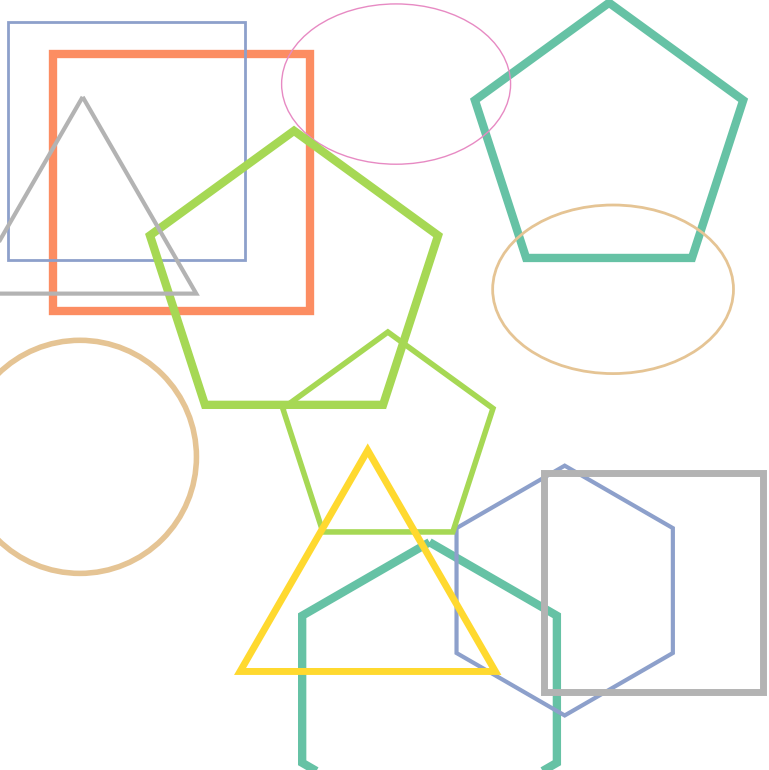[{"shape": "pentagon", "thickness": 3, "radius": 0.92, "center": [0.791, 0.813]}, {"shape": "hexagon", "thickness": 3, "radius": 0.95, "center": [0.558, 0.105]}, {"shape": "square", "thickness": 3, "radius": 0.83, "center": [0.236, 0.762]}, {"shape": "square", "thickness": 1, "radius": 0.77, "center": [0.164, 0.817]}, {"shape": "hexagon", "thickness": 1.5, "radius": 0.81, "center": [0.733, 0.233]}, {"shape": "oval", "thickness": 0.5, "radius": 0.74, "center": [0.514, 0.891]}, {"shape": "pentagon", "thickness": 3, "radius": 0.98, "center": [0.382, 0.633]}, {"shape": "pentagon", "thickness": 2, "radius": 0.72, "center": [0.504, 0.425]}, {"shape": "triangle", "thickness": 2.5, "radius": 0.96, "center": [0.478, 0.224]}, {"shape": "circle", "thickness": 2, "radius": 0.76, "center": [0.104, 0.407]}, {"shape": "oval", "thickness": 1, "radius": 0.78, "center": [0.796, 0.624]}, {"shape": "square", "thickness": 2.5, "radius": 0.71, "center": [0.849, 0.243]}, {"shape": "triangle", "thickness": 1.5, "radius": 0.85, "center": [0.107, 0.704]}]